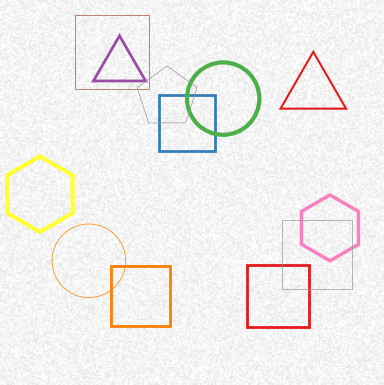[{"shape": "square", "thickness": 2, "radius": 0.41, "center": [0.722, 0.232]}, {"shape": "triangle", "thickness": 1.5, "radius": 0.49, "center": [0.814, 0.767]}, {"shape": "square", "thickness": 2, "radius": 0.36, "center": [0.487, 0.68]}, {"shape": "circle", "thickness": 3, "radius": 0.47, "center": [0.58, 0.744]}, {"shape": "triangle", "thickness": 2, "radius": 0.39, "center": [0.31, 0.829]}, {"shape": "circle", "thickness": 0.5, "radius": 0.48, "center": [0.231, 0.323]}, {"shape": "square", "thickness": 2, "radius": 0.39, "center": [0.365, 0.23]}, {"shape": "hexagon", "thickness": 3, "radius": 0.49, "center": [0.104, 0.496]}, {"shape": "square", "thickness": 0.5, "radius": 0.48, "center": [0.291, 0.865]}, {"shape": "hexagon", "thickness": 2.5, "radius": 0.43, "center": [0.857, 0.408]}, {"shape": "square", "thickness": 0.5, "radius": 0.45, "center": [0.824, 0.339]}, {"shape": "pentagon", "thickness": 0.5, "radius": 0.41, "center": [0.434, 0.747]}]